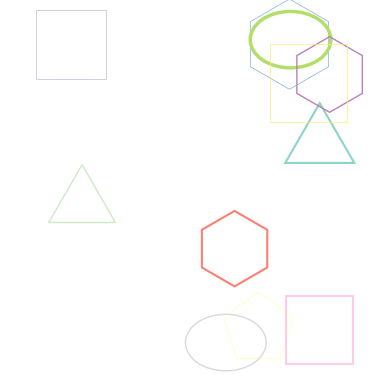[{"shape": "triangle", "thickness": 1.5, "radius": 0.52, "center": [0.831, 0.629]}, {"shape": "pentagon", "thickness": 0.5, "radius": 0.48, "center": [0.672, 0.146]}, {"shape": "square", "thickness": 0.5, "radius": 0.45, "center": [0.184, 0.884]}, {"shape": "hexagon", "thickness": 1.5, "radius": 0.49, "center": [0.609, 0.354]}, {"shape": "hexagon", "thickness": 0.5, "radius": 0.59, "center": [0.752, 0.885]}, {"shape": "oval", "thickness": 2.5, "radius": 0.52, "center": [0.755, 0.897]}, {"shape": "square", "thickness": 1.5, "radius": 0.44, "center": [0.83, 0.142]}, {"shape": "oval", "thickness": 1, "radius": 0.52, "center": [0.587, 0.11]}, {"shape": "hexagon", "thickness": 1, "radius": 0.49, "center": [0.856, 0.807]}, {"shape": "triangle", "thickness": 1, "radius": 0.5, "center": [0.213, 0.472]}, {"shape": "square", "thickness": 0.5, "radius": 0.5, "center": [0.802, 0.784]}]